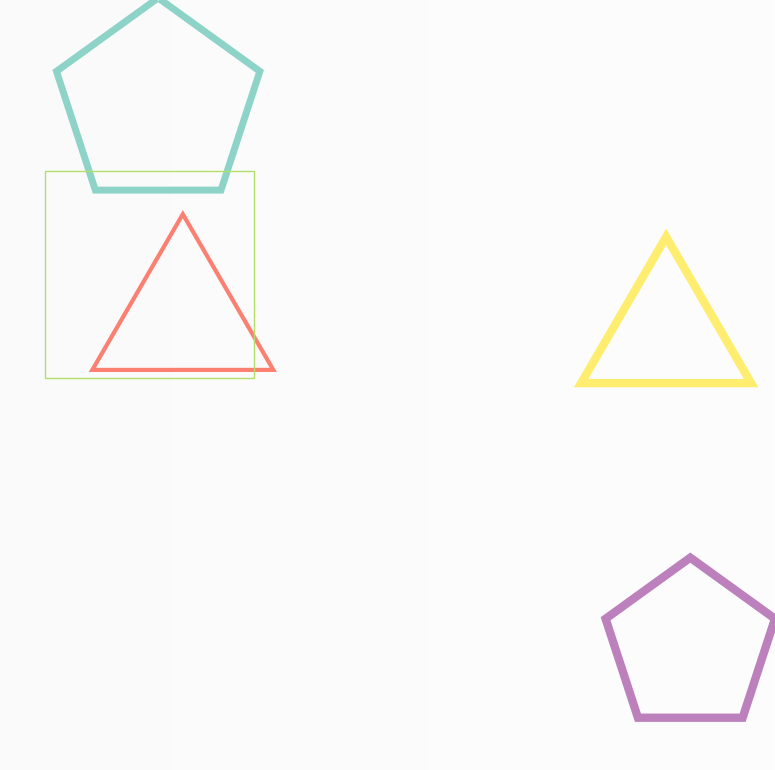[{"shape": "pentagon", "thickness": 2.5, "radius": 0.69, "center": [0.204, 0.865]}, {"shape": "triangle", "thickness": 1.5, "radius": 0.67, "center": [0.236, 0.587]}, {"shape": "square", "thickness": 0.5, "radius": 0.67, "center": [0.193, 0.644]}, {"shape": "pentagon", "thickness": 3, "radius": 0.57, "center": [0.891, 0.161]}, {"shape": "triangle", "thickness": 3, "radius": 0.63, "center": [0.86, 0.566]}]